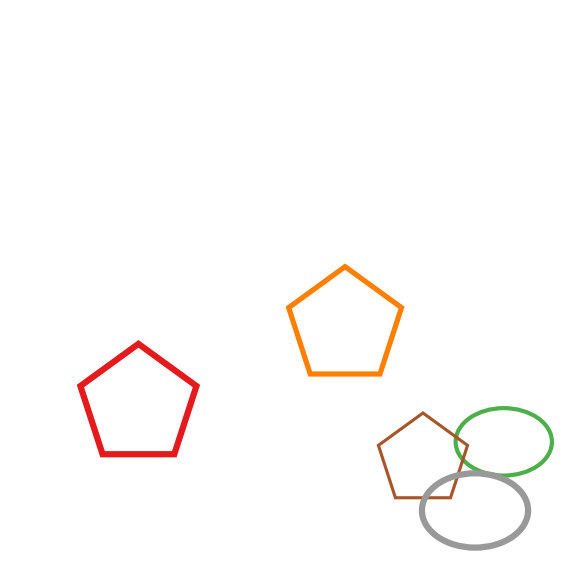[{"shape": "pentagon", "thickness": 3, "radius": 0.53, "center": [0.24, 0.298]}, {"shape": "oval", "thickness": 2, "radius": 0.42, "center": [0.872, 0.234]}, {"shape": "pentagon", "thickness": 2.5, "radius": 0.51, "center": [0.598, 0.435]}, {"shape": "pentagon", "thickness": 1.5, "radius": 0.41, "center": [0.732, 0.203]}, {"shape": "oval", "thickness": 3, "radius": 0.46, "center": [0.823, 0.115]}]